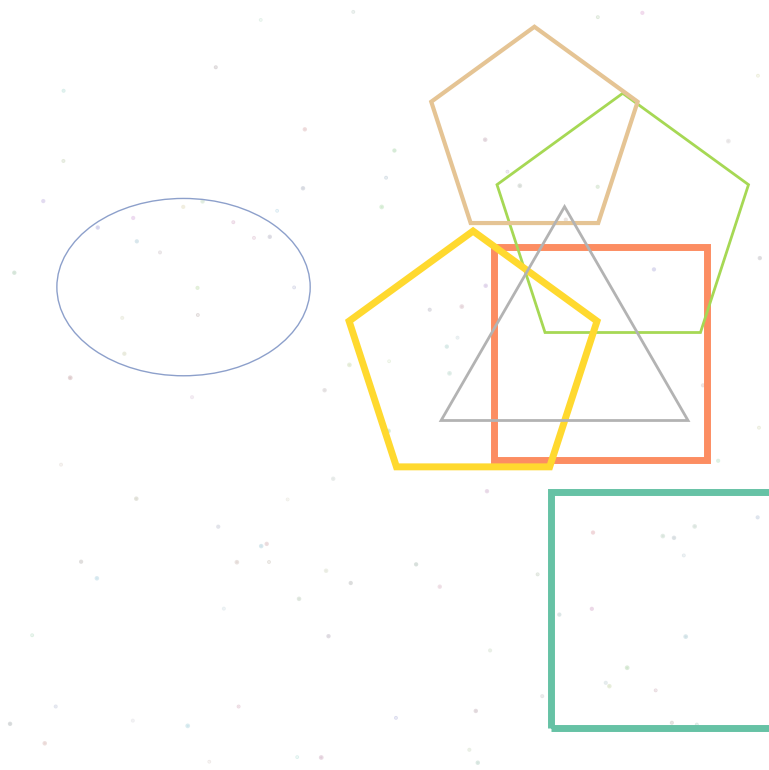[{"shape": "square", "thickness": 2.5, "radius": 0.77, "center": [0.869, 0.208]}, {"shape": "square", "thickness": 2.5, "radius": 0.69, "center": [0.78, 0.541]}, {"shape": "oval", "thickness": 0.5, "radius": 0.82, "center": [0.238, 0.627]}, {"shape": "pentagon", "thickness": 1, "radius": 0.86, "center": [0.809, 0.707]}, {"shape": "pentagon", "thickness": 2.5, "radius": 0.85, "center": [0.614, 0.531]}, {"shape": "pentagon", "thickness": 1.5, "radius": 0.7, "center": [0.694, 0.824]}, {"shape": "triangle", "thickness": 1, "radius": 0.93, "center": [0.733, 0.546]}]